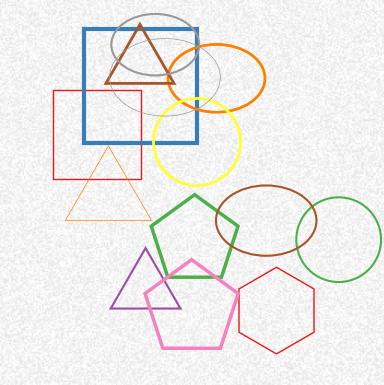[{"shape": "square", "thickness": 1, "radius": 0.57, "center": [0.252, 0.651]}, {"shape": "hexagon", "thickness": 1, "radius": 0.56, "center": [0.718, 0.193]}, {"shape": "square", "thickness": 3, "radius": 0.74, "center": [0.366, 0.777]}, {"shape": "circle", "thickness": 1.5, "radius": 0.55, "center": [0.88, 0.377]}, {"shape": "pentagon", "thickness": 2.5, "radius": 0.59, "center": [0.506, 0.376]}, {"shape": "triangle", "thickness": 1.5, "radius": 0.52, "center": [0.378, 0.251]}, {"shape": "oval", "thickness": 2, "radius": 0.63, "center": [0.562, 0.797]}, {"shape": "triangle", "thickness": 0.5, "radius": 0.65, "center": [0.282, 0.492]}, {"shape": "circle", "thickness": 2, "radius": 0.57, "center": [0.512, 0.631]}, {"shape": "oval", "thickness": 1.5, "radius": 0.65, "center": [0.691, 0.427]}, {"shape": "triangle", "thickness": 2, "radius": 0.51, "center": [0.363, 0.834]}, {"shape": "pentagon", "thickness": 2.5, "radius": 0.64, "center": [0.498, 0.198]}, {"shape": "oval", "thickness": 0.5, "radius": 0.72, "center": [0.428, 0.799]}, {"shape": "oval", "thickness": 1.5, "radius": 0.57, "center": [0.403, 0.884]}]